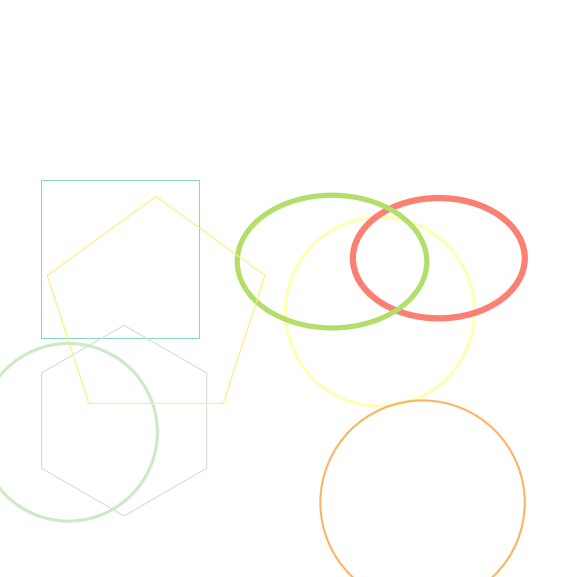[{"shape": "square", "thickness": 0.5, "radius": 0.68, "center": [0.207, 0.55]}, {"shape": "circle", "thickness": 1.5, "radius": 0.82, "center": [0.658, 0.459]}, {"shape": "oval", "thickness": 3, "radius": 0.74, "center": [0.76, 0.552]}, {"shape": "circle", "thickness": 1, "radius": 0.88, "center": [0.732, 0.129]}, {"shape": "oval", "thickness": 2.5, "radius": 0.82, "center": [0.575, 0.546]}, {"shape": "hexagon", "thickness": 0.5, "radius": 0.83, "center": [0.215, 0.271]}, {"shape": "circle", "thickness": 1.5, "radius": 0.77, "center": [0.119, 0.251]}, {"shape": "pentagon", "thickness": 0.5, "radius": 0.99, "center": [0.27, 0.461]}]